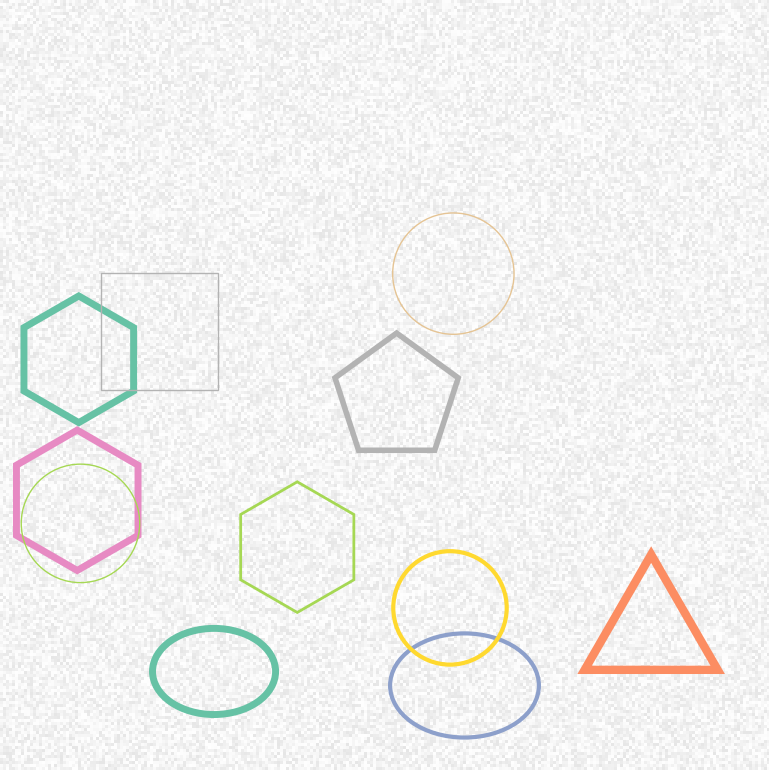[{"shape": "oval", "thickness": 2.5, "radius": 0.4, "center": [0.278, 0.128]}, {"shape": "hexagon", "thickness": 2.5, "radius": 0.41, "center": [0.102, 0.533]}, {"shape": "triangle", "thickness": 3, "radius": 0.5, "center": [0.846, 0.18]}, {"shape": "oval", "thickness": 1.5, "radius": 0.48, "center": [0.603, 0.11]}, {"shape": "hexagon", "thickness": 2.5, "radius": 0.46, "center": [0.1, 0.35]}, {"shape": "hexagon", "thickness": 1, "radius": 0.42, "center": [0.386, 0.289]}, {"shape": "circle", "thickness": 0.5, "radius": 0.38, "center": [0.105, 0.32]}, {"shape": "circle", "thickness": 1.5, "radius": 0.37, "center": [0.584, 0.211]}, {"shape": "circle", "thickness": 0.5, "radius": 0.39, "center": [0.589, 0.645]}, {"shape": "pentagon", "thickness": 2, "radius": 0.42, "center": [0.515, 0.483]}, {"shape": "square", "thickness": 0.5, "radius": 0.38, "center": [0.208, 0.569]}]